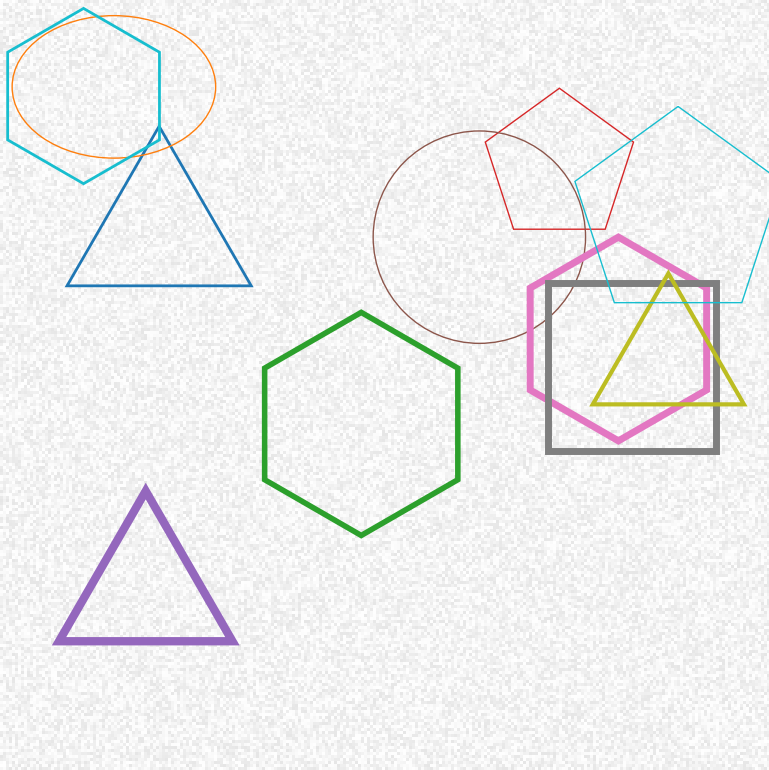[{"shape": "triangle", "thickness": 1, "radius": 0.69, "center": [0.207, 0.698]}, {"shape": "oval", "thickness": 0.5, "radius": 0.66, "center": [0.148, 0.887]}, {"shape": "hexagon", "thickness": 2, "radius": 0.72, "center": [0.469, 0.449]}, {"shape": "pentagon", "thickness": 0.5, "radius": 0.51, "center": [0.726, 0.784]}, {"shape": "triangle", "thickness": 3, "radius": 0.65, "center": [0.189, 0.232]}, {"shape": "circle", "thickness": 0.5, "radius": 0.69, "center": [0.623, 0.692]}, {"shape": "hexagon", "thickness": 2.5, "radius": 0.66, "center": [0.803, 0.56]}, {"shape": "square", "thickness": 2.5, "radius": 0.55, "center": [0.821, 0.523]}, {"shape": "triangle", "thickness": 1.5, "radius": 0.57, "center": [0.868, 0.532]}, {"shape": "hexagon", "thickness": 1, "radius": 0.57, "center": [0.109, 0.875]}, {"shape": "pentagon", "thickness": 0.5, "radius": 0.7, "center": [0.881, 0.721]}]